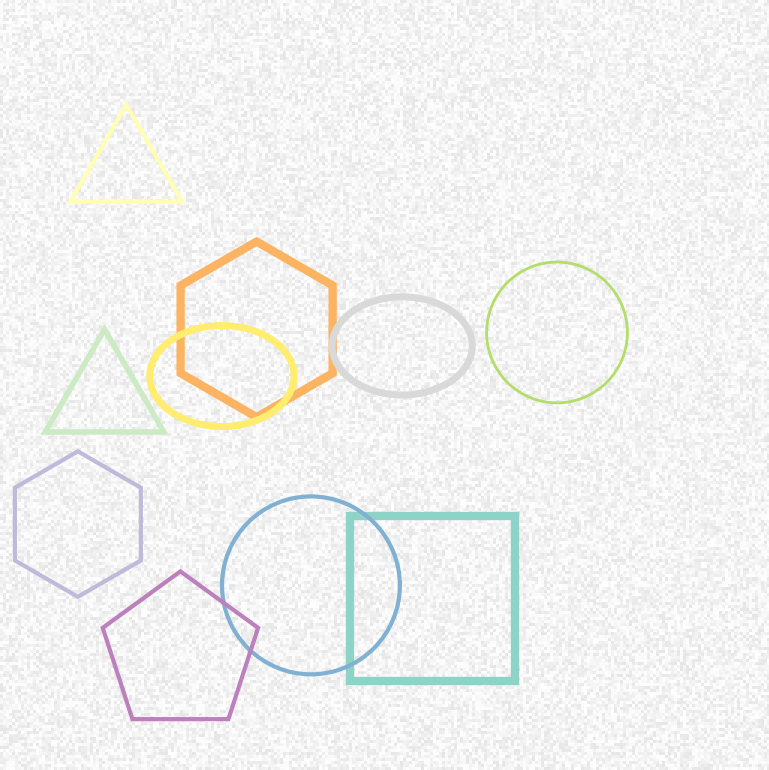[{"shape": "square", "thickness": 3, "radius": 0.53, "center": [0.561, 0.222]}, {"shape": "triangle", "thickness": 1.5, "radius": 0.42, "center": [0.164, 0.78]}, {"shape": "hexagon", "thickness": 1.5, "radius": 0.47, "center": [0.101, 0.319]}, {"shape": "circle", "thickness": 1.5, "radius": 0.58, "center": [0.404, 0.24]}, {"shape": "hexagon", "thickness": 3, "radius": 0.57, "center": [0.333, 0.572]}, {"shape": "circle", "thickness": 1, "radius": 0.46, "center": [0.723, 0.568]}, {"shape": "oval", "thickness": 2.5, "radius": 0.46, "center": [0.522, 0.551]}, {"shape": "pentagon", "thickness": 1.5, "radius": 0.53, "center": [0.234, 0.152]}, {"shape": "triangle", "thickness": 2, "radius": 0.44, "center": [0.136, 0.483]}, {"shape": "oval", "thickness": 2.5, "radius": 0.47, "center": [0.288, 0.512]}]